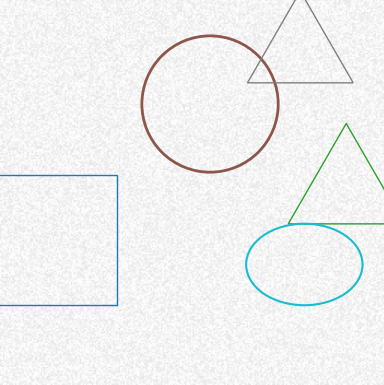[{"shape": "square", "thickness": 1, "radius": 0.84, "center": [0.136, 0.377]}, {"shape": "triangle", "thickness": 1, "radius": 0.87, "center": [0.899, 0.505]}, {"shape": "circle", "thickness": 2, "radius": 0.89, "center": [0.546, 0.73]}, {"shape": "triangle", "thickness": 1, "radius": 0.79, "center": [0.78, 0.864]}, {"shape": "oval", "thickness": 1.5, "radius": 0.76, "center": [0.791, 0.313]}]